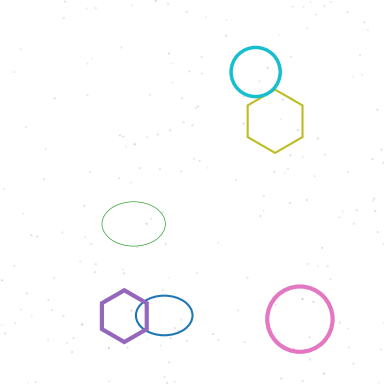[{"shape": "oval", "thickness": 1.5, "radius": 0.37, "center": [0.427, 0.181]}, {"shape": "oval", "thickness": 0.5, "radius": 0.41, "center": [0.347, 0.418]}, {"shape": "hexagon", "thickness": 3, "radius": 0.34, "center": [0.323, 0.179]}, {"shape": "circle", "thickness": 3, "radius": 0.42, "center": [0.779, 0.171]}, {"shape": "hexagon", "thickness": 1.5, "radius": 0.41, "center": [0.715, 0.685]}, {"shape": "circle", "thickness": 2.5, "radius": 0.32, "center": [0.664, 0.813]}]